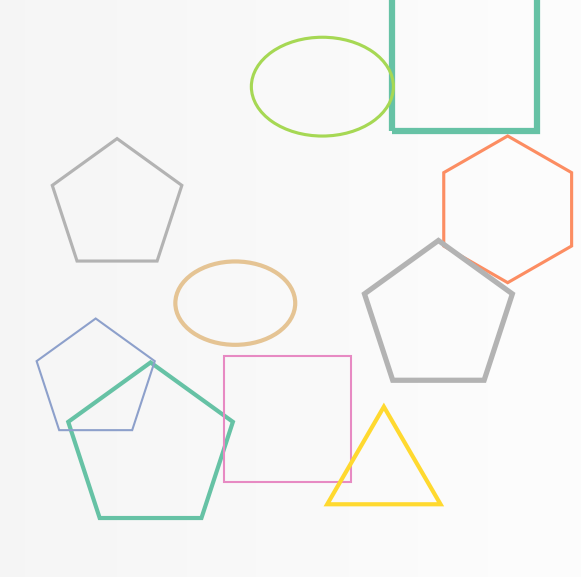[{"shape": "square", "thickness": 3, "radius": 0.62, "center": [0.8, 0.896]}, {"shape": "pentagon", "thickness": 2, "radius": 0.74, "center": [0.259, 0.223]}, {"shape": "hexagon", "thickness": 1.5, "radius": 0.64, "center": [0.873, 0.637]}, {"shape": "pentagon", "thickness": 1, "radius": 0.53, "center": [0.165, 0.341]}, {"shape": "square", "thickness": 1, "radius": 0.55, "center": [0.494, 0.273]}, {"shape": "oval", "thickness": 1.5, "radius": 0.61, "center": [0.555, 0.849]}, {"shape": "triangle", "thickness": 2, "radius": 0.56, "center": [0.66, 0.182]}, {"shape": "oval", "thickness": 2, "radius": 0.52, "center": [0.405, 0.474]}, {"shape": "pentagon", "thickness": 2.5, "radius": 0.67, "center": [0.754, 0.449]}, {"shape": "pentagon", "thickness": 1.5, "radius": 0.59, "center": [0.201, 0.642]}]